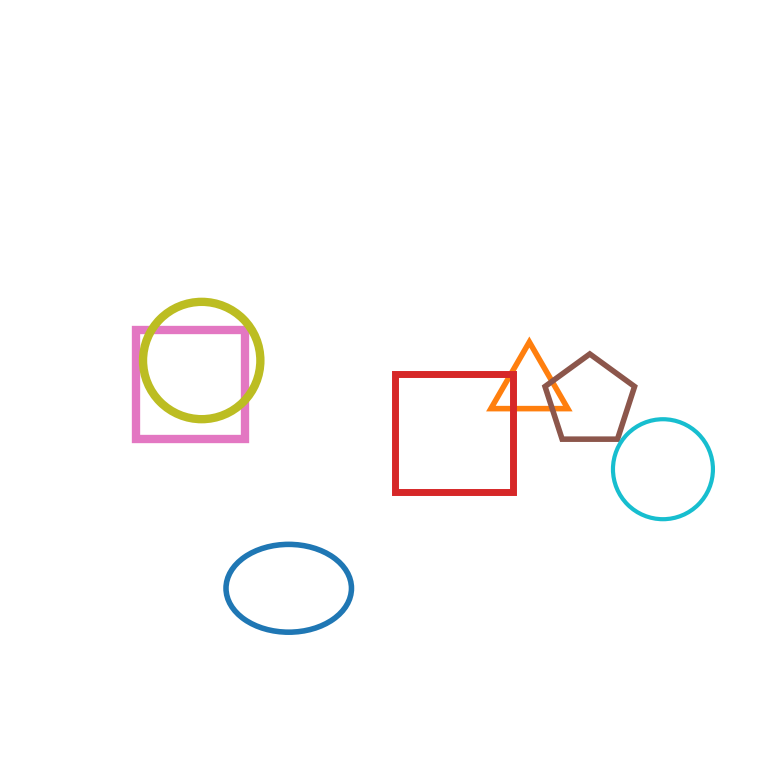[{"shape": "oval", "thickness": 2, "radius": 0.41, "center": [0.375, 0.236]}, {"shape": "triangle", "thickness": 2, "radius": 0.29, "center": [0.687, 0.498]}, {"shape": "square", "thickness": 2.5, "radius": 0.38, "center": [0.589, 0.437]}, {"shape": "pentagon", "thickness": 2, "radius": 0.31, "center": [0.766, 0.479]}, {"shape": "square", "thickness": 3, "radius": 0.35, "center": [0.248, 0.501]}, {"shape": "circle", "thickness": 3, "radius": 0.38, "center": [0.262, 0.532]}, {"shape": "circle", "thickness": 1.5, "radius": 0.32, "center": [0.861, 0.391]}]